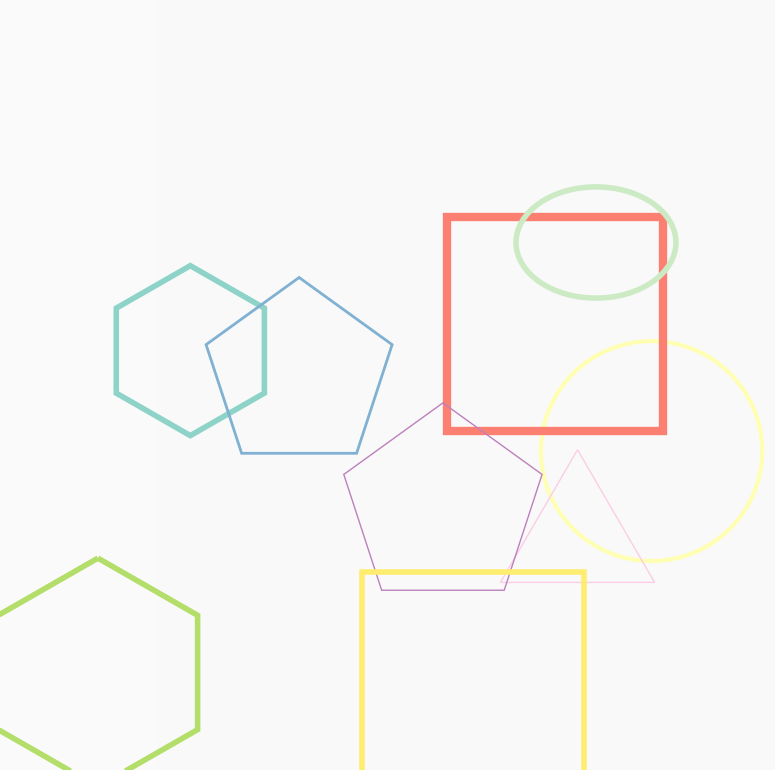[{"shape": "hexagon", "thickness": 2, "radius": 0.55, "center": [0.246, 0.545]}, {"shape": "circle", "thickness": 1.5, "radius": 0.71, "center": [0.841, 0.414]}, {"shape": "square", "thickness": 3, "radius": 0.7, "center": [0.716, 0.579]}, {"shape": "pentagon", "thickness": 1, "radius": 0.63, "center": [0.386, 0.513]}, {"shape": "hexagon", "thickness": 2, "radius": 0.74, "center": [0.126, 0.127]}, {"shape": "triangle", "thickness": 0.5, "radius": 0.57, "center": [0.745, 0.301]}, {"shape": "pentagon", "thickness": 0.5, "radius": 0.67, "center": [0.572, 0.342]}, {"shape": "oval", "thickness": 2, "radius": 0.52, "center": [0.769, 0.685]}, {"shape": "square", "thickness": 2, "radius": 0.72, "center": [0.61, 0.113]}]